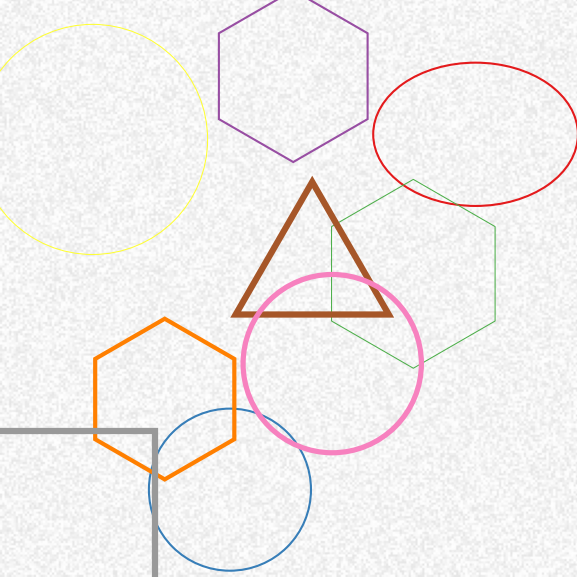[{"shape": "oval", "thickness": 1, "radius": 0.89, "center": [0.823, 0.767]}, {"shape": "circle", "thickness": 1, "radius": 0.7, "center": [0.398, 0.151]}, {"shape": "hexagon", "thickness": 0.5, "radius": 0.82, "center": [0.716, 0.525]}, {"shape": "hexagon", "thickness": 1, "radius": 0.74, "center": [0.508, 0.867]}, {"shape": "hexagon", "thickness": 2, "radius": 0.7, "center": [0.285, 0.308]}, {"shape": "circle", "thickness": 0.5, "radius": 1.0, "center": [0.16, 0.758]}, {"shape": "triangle", "thickness": 3, "radius": 0.77, "center": [0.541, 0.531]}, {"shape": "circle", "thickness": 2.5, "radius": 0.77, "center": [0.575, 0.369]}, {"shape": "square", "thickness": 3, "radius": 0.75, "center": [0.118, 0.103]}]